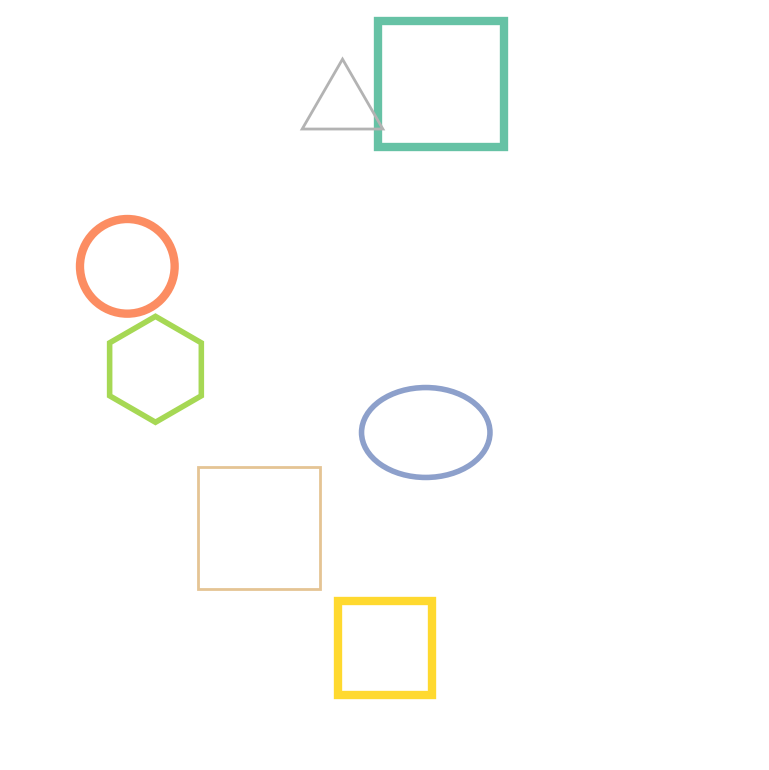[{"shape": "square", "thickness": 3, "radius": 0.41, "center": [0.573, 0.891]}, {"shape": "circle", "thickness": 3, "radius": 0.31, "center": [0.165, 0.654]}, {"shape": "oval", "thickness": 2, "radius": 0.42, "center": [0.553, 0.438]}, {"shape": "hexagon", "thickness": 2, "radius": 0.34, "center": [0.202, 0.52]}, {"shape": "square", "thickness": 3, "radius": 0.31, "center": [0.5, 0.159]}, {"shape": "square", "thickness": 1, "radius": 0.4, "center": [0.336, 0.314]}, {"shape": "triangle", "thickness": 1, "radius": 0.3, "center": [0.445, 0.863]}]